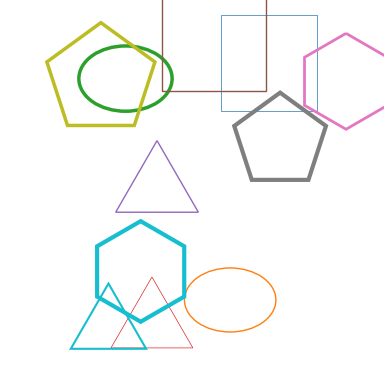[{"shape": "square", "thickness": 0.5, "radius": 0.62, "center": [0.698, 0.837]}, {"shape": "oval", "thickness": 1, "radius": 0.59, "center": [0.598, 0.221]}, {"shape": "oval", "thickness": 2.5, "radius": 0.61, "center": [0.326, 0.796]}, {"shape": "triangle", "thickness": 0.5, "radius": 0.61, "center": [0.395, 0.158]}, {"shape": "triangle", "thickness": 1, "radius": 0.62, "center": [0.408, 0.511]}, {"shape": "square", "thickness": 1, "radius": 0.67, "center": [0.556, 0.898]}, {"shape": "hexagon", "thickness": 2, "radius": 0.62, "center": [0.899, 0.789]}, {"shape": "pentagon", "thickness": 3, "radius": 0.63, "center": [0.728, 0.634]}, {"shape": "pentagon", "thickness": 2.5, "radius": 0.74, "center": [0.262, 0.793]}, {"shape": "hexagon", "thickness": 3, "radius": 0.65, "center": [0.365, 0.295]}, {"shape": "triangle", "thickness": 1.5, "radius": 0.56, "center": [0.282, 0.151]}]